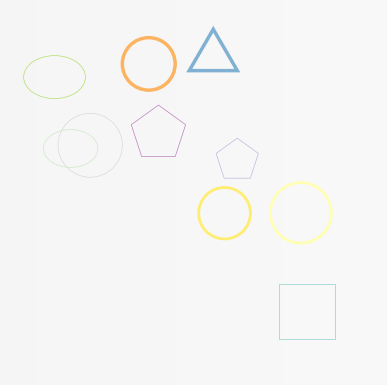[{"shape": "square", "thickness": 0.5, "radius": 0.36, "center": [0.792, 0.191]}, {"shape": "circle", "thickness": 2, "radius": 0.39, "center": [0.776, 0.447]}, {"shape": "pentagon", "thickness": 0.5, "radius": 0.29, "center": [0.612, 0.584]}, {"shape": "triangle", "thickness": 2.5, "radius": 0.36, "center": [0.55, 0.852]}, {"shape": "circle", "thickness": 2.5, "radius": 0.34, "center": [0.384, 0.834]}, {"shape": "oval", "thickness": 0.5, "radius": 0.4, "center": [0.141, 0.8]}, {"shape": "circle", "thickness": 0.5, "radius": 0.41, "center": [0.233, 0.623]}, {"shape": "pentagon", "thickness": 0.5, "radius": 0.37, "center": [0.409, 0.653]}, {"shape": "oval", "thickness": 0.5, "radius": 0.35, "center": [0.182, 0.614]}, {"shape": "circle", "thickness": 2, "radius": 0.33, "center": [0.58, 0.446]}]